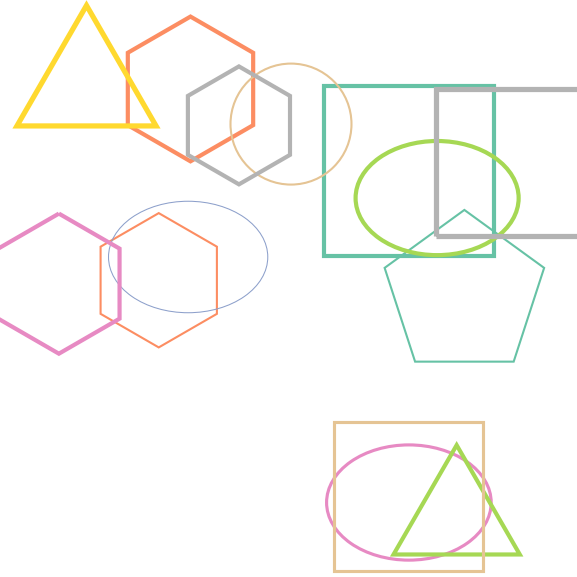[{"shape": "pentagon", "thickness": 1, "radius": 0.73, "center": [0.804, 0.49]}, {"shape": "square", "thickness": 2, "radius": 0.74, "center": [0.708, 0.703]}, {"shape": "hexagon", "thickness": 1, "radius": 0.58, "center": [0.275, 0.514]}, {"shape": "hexagon", "thickness": 2, "radius": 0.63, "center": [0.33, 0.845]}, {"shape": "oval", "thickness": 0.5, "radius": 0.69, "center": [0.326, 0.554]}, {"shape": "hexagon", "thickness": 2, "radius": 0.61, "center": [0.102, 0.508]}, {"shape": "oval", "thickness": 1.5, "radius": 0.71, "center": [0.708, 0.129]}, {"shape": "oval", "thickness": 2, "radius": 0.71, "center": [0.757, 0.656]}, {"shape": "triangle", "thickness": 2, "radius": 0.63, "center": [0.791, 0.102]}, {"shape": "triangle", "thickness": 2.5, "radius": 0.7, "center": [0.15, 0.851]}, {"shape": "square", "thickness": 1.5, "radius": 0.65, "center": [0.707, 0.139]}, {"shape": "circle", "thickness": 1, "radius": 0.52, "center": [0.504, 0.784]}, {"shape": "hexagon", "thickness": 2, "radius": 0.51, "center": [0.414, 0.782]}, {"shape": "square", "thickness": 2.5, "radius": 0.64, "center": [0.883, 0.717]}]